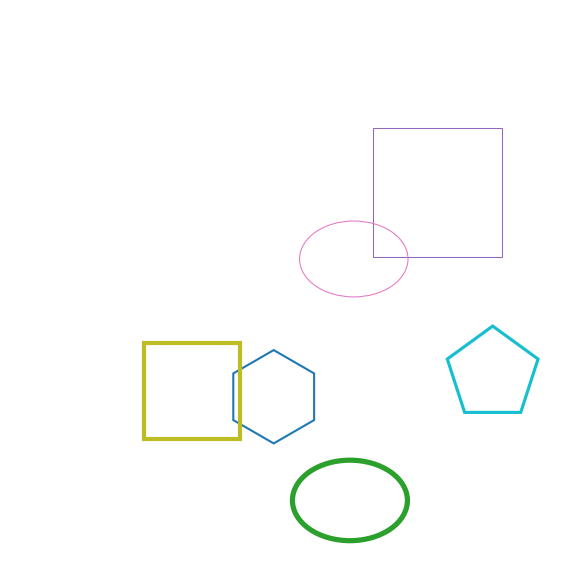[{"shape": "hexagon", "thickness": 1, "radius": 0.4, "center": [0.474, 0.312]}, {"shape": "oval", "thickness": 2.5, "radius": 0.5, "center": [0.606, 0.133]}, {"shape": "square", "thickness": 0.5, "radius": 0.56, "center": [0.758, 0.666]}, {"shape": "oval", "thickness": 0.5, "radius": 0.47, "center": [0.613, 0.551]}, {"shape": "square", "thickness": 2, "radius": 0.42, "center": [0.332, 0.322]}, {"shape": "pentagon", "thickness": 1.5, "radius": 0.41, "center": [0.853, 0.352]}]